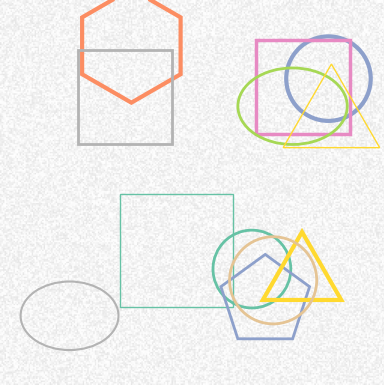[{"shape": "square", "thickness": 1, "radius": 0.73, "center": [0.459, 0.349]}, {"shape": "circle", "thickness": 2, "radius": 0.51, "center": [0.654, 0.301]}, {"shape": "hexagon", "thickness": 3, "radius": 0.74, "center": [0.341, 0.881]}, {"shape": "pentagon", "thickness": 2, "radius": 0.61, "center": [0.689, 0.218]}, {"shape": "circle", "thickness": 3, "radius": 0.55, "center": [0.853, 0.796]}, {"shape": "square", "thickness": 2.5, "radius": 0.61, "center": [0.787, 0.775]}, {"shape": "oval", "thickness": 2, "radius": 0.71, "center": [0.76, 0.724]}, {"shape": "triangle", "thickness": 1, "radius": 0.72, "center": [0.861, 0.689]}, {"shape": "triangle", "thickness": 3, "radius": 0.59, "center": [0.785, 0.28]}, {"shape": "circle", "thickness": 2, "radius": 0.57, "center": [0.709, 0.272]}, {"shape": "square", "thickness": 2, "radius": 0.61, "center": [0.324, 0.747]}, {"shape": "oval", "thickness": 1.5, "radius": 0.64, "center": [0.181, 0.18]}]